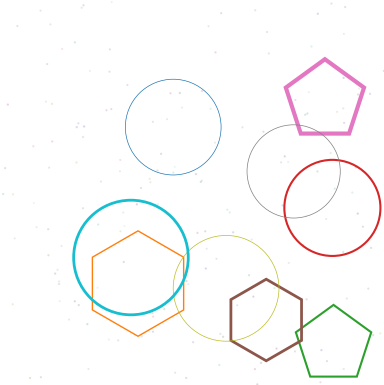[{"shape": "circle", "thickness": 0.5, "radius": 0.62, "center": [0.45, 0.67]}, {"shape": "hexagon", "thickness": 1, "radius": 0.68, "center": [0.358, 0.263]}, {"shape": "pentagon", "thickness": 1.5, "radius": 0.51, "center": [0.866, 0.105]}, {"shape": "circle", "thickness": 1.5, "radius": 0.62, "center": [0.863, 0.46]}, {"shape": "hexagon", "thickness": 2, "radius": 0.53, "center": [0.691, 0.169]}, {"shape": "pentagon", "thickness": 3, "radius": 0.53, "center": [0.844, 0.739]}, {"shape": "circle", "thickness": 0.5, "radius": 0.61, "center": [0.763, 0.555]}, {"shape": "circle", "thickness": 0.5, "radius": 0.69, "center": [0.587, 0.251]}, {"shape": "circle", "thickness": 2, "radius": 0.74, "center": [0.34, 0.331]}]